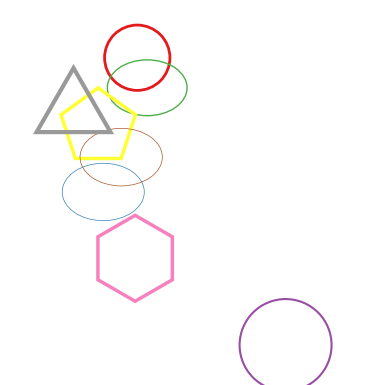[{"shape": "circle", "thickness": 2, "radius": 0.42, "center": [0.356, 0.85]}, {"shape": "oval", "thickness": 0.5, "radius": 0.53, "center": [0.268, 0.501]}, {"shape": "oval", "thickness": 1, "radius": 0.52, "center": [0.382, 0.772]}, {"shape": "circle", "thickness": 1.5, "radius": 0.6, "center": [0.742, 0.104]}, {"shape": "pentagon", "thickness": 2.5, "radius": 0.51, "center": [0.255, 0.671]}, {"shape": "oval", "thickness": 0.5, "radius": 0.53, "center": [0.315, 0.592]}, {"shape": "hexagon", "thickness": 2.5, "radius": 0.56, "center": [0.351, 0.329]}, {"shape": "triangle", "thickness": 3, "radius": 0.55, "center": [0.191, 0.712]}]